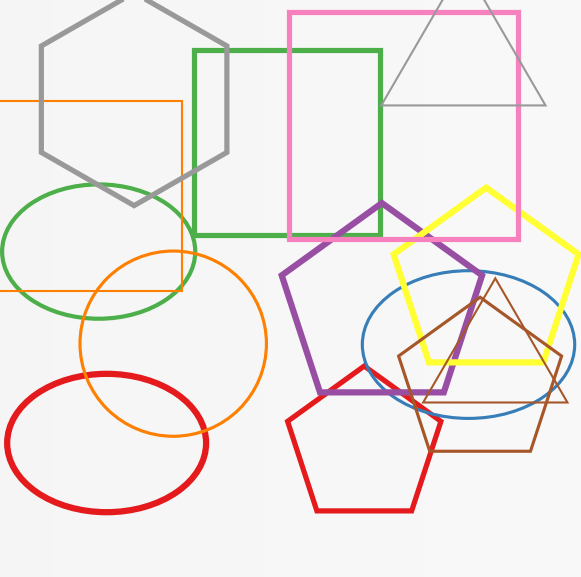[{"shape": "oval", "thickness": 3, "radius": 0.86, "center": [0.183, 0.232]}, {"shape": "pentagon", "thickness": 2.5, "radius": 0.69, "center": [0.627, 0.227]}, {"shape": "oval", "thickness": 1.5, "radius": 0.91, "center": [0.806, 0.402]}, {"shape": "square", "thickness": 2.5, "radius": 0.8, "center": [0.493, 0.753]}, {"shape": "oval", "thickness": 2, "radius": 0.83, "center": [0.17, 0.564]}, {"shape": "pentagon", "thickness": 3, "radius": 0.91, "center": [0.657, 0.466]}, {"shape": "circle", "thickness": 1.5, "radius": 0.8, "center": [0.298, 0.404]}, {"shape": "square", "thickness": 1, "radius": 0.82, "center": [0.149, 0.66]}, {"shape": "pentagon", "thickness": 3, "radius": 0.84, "center": [0.836, 0.507]}, {"shape": "triangle", "thickness": 1, "radius": 0.72, "center": [0.852, 0.374]}, {"shape": "pentagon", "thickness": 1.5, "radius": 0.74, "center": [0.826, 0.337]}, {"shape": "square", "thickness": 2.5, "radius": 0.98, "center": [0.694, 0.782]}, {"shape": "triangle", "thickness": 1, "radius": 0.82, "center": [0.797, 0.898]}, {"shape": "hexagon", "thickness": 2.5, "radius": 0.92, "center": [0.231, 0.827]}]